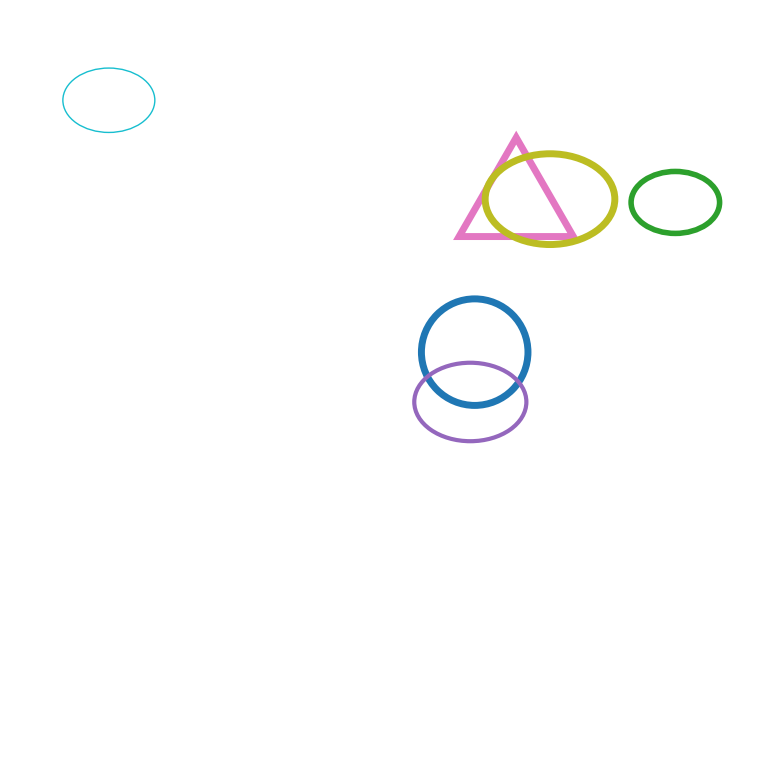[{"shape": "circle", "thickness": 2.5, "radius": 0.35, "center": [0.616, 0.543]}, {"shape": "oval", "thickness": 2, "radius": 0.29, "center": [0.877, 0.737]}, {"shape": "oval", "thickness": 1.5, "radius": 0.36, "center": [0.611, 0.478]}, {"shape": "triangle", "thickness": 2.5, "radius": 0.43, "center": [0.67, 0.736]}, {"shape": "oval", "thickness": 2.5, "radius": 0.42, "center": [0.714, 0.741]}, {"shape": "oval", "thickness": 0.5, "radius": 0.3, "center": [0.141, 0.87]}]